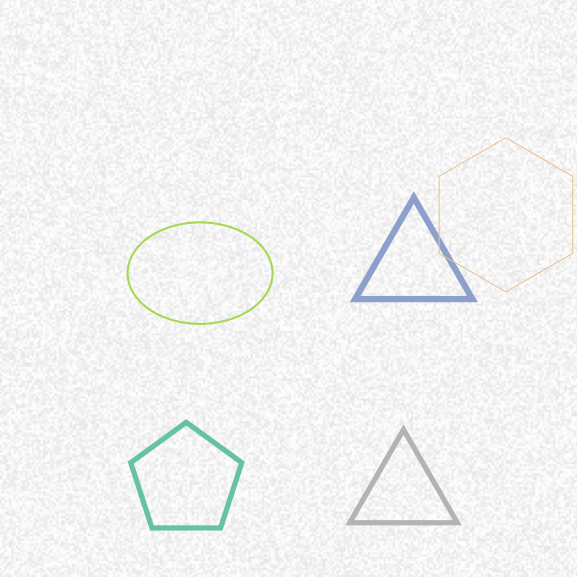[{"shape": "pentagon", "thickness": 2.5, "radius": 0.51, "center": [0.323, 0.167]}, {"shape": "triangle", "thickness": 3, "radius": 0.59, "center": [0.717, 0.54]}, {"shape": "oval", "thickness": 1, "radius": 0.63, "center": [0.346, 0.526]}, {"shape": "hexagon", "thickness": 0.5, "radius": 0.67, "center": [0.876, 0.627]}, {"shape": "triangle", "thickness": 2.5, "radius": 0.54, "center": [0.699, 0.148]}]